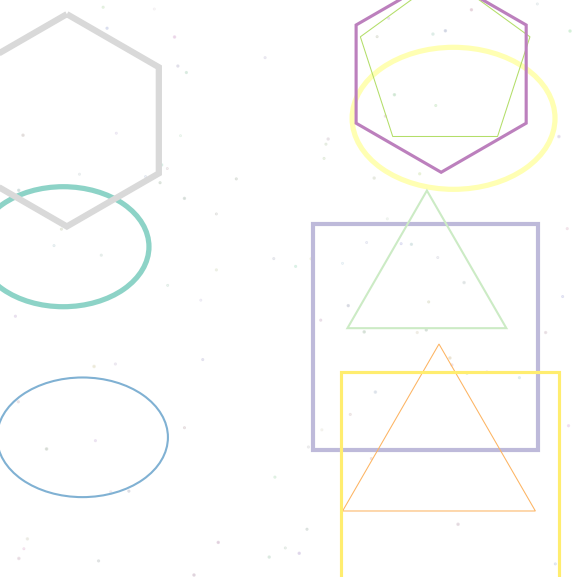[{"shape": "oval", "thickness": 2.5, "radius": 0.74, "center": [0.11, 0.572]}, {"shape": "oval", "thickness": 2.5, "radius": 0.88, "center": [0.785, 0.794]}, {"shape": "square", "thickness": 2, "radius": 0.98, "center": [0.737, 0.416]}, {"shape": "oval", "thickness": 1, "radius": 0.74, "center": [0.143, 0.242]}, {"shape": "triangle", "thickness": 0.5, "radius": 0.96, "center": [0.76, 0.211]}, {"shape": "pentagon", "thickness": 0.5, "radius": 0.77, "center": [0.771, 0.888]}, {"shape": "hexagon", "thickness": 3, "radius": 0.92, "center": [0.116, 0.791]}, {"shape": "hexagon", "thickness": 1.5, "radius": 0.85, "center": [0.764, 0.871]}, {"shape": "triangle", "thickness": 1, "radius": 0.79, "center": [0.739, 0.51]}, {"shape": "square", "thickness": 1.5, "radius": 0.94, "center": [0.779, 0.167]}]